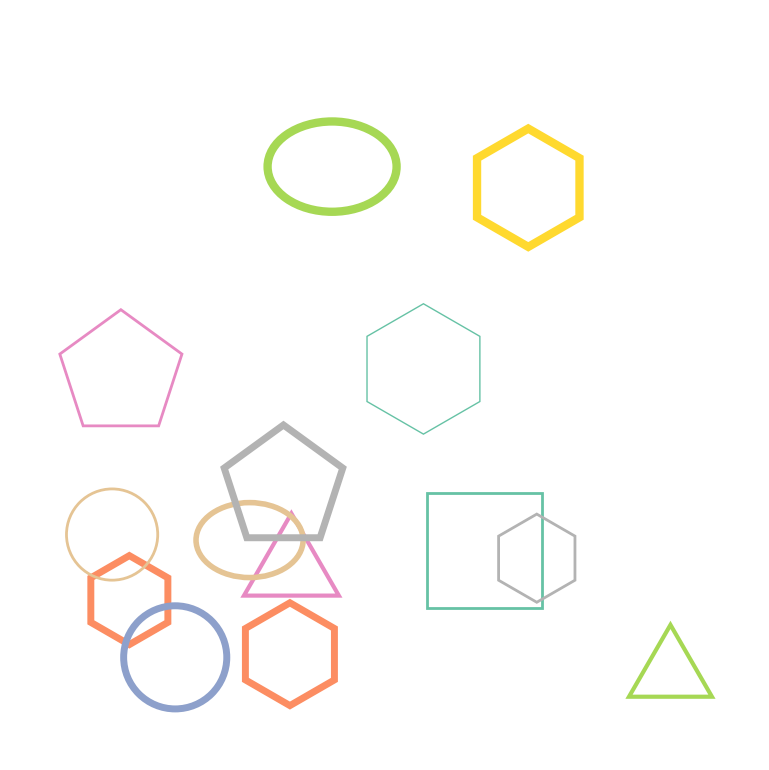[{"shape": "hexagon", "thickness": 0.5, "radius": 0.42, "center": [0.55, 0.521]}, {"shape": "square", "thickness": 1, "radius": 0.37, "center": [0.629, 0.285]}, {"shape": "hexagon", "thickness": 2.5, "radius": 0.33, "center": [0.377, 0.15]}, {"shape": "hexagon", "thickness": 2.5, "radius": 0.29, "center": [0.168, 0.221]}, {"shape": "circle", "thickness": 2.5, "radius": 0.33, "center": [0.228, 0.146]}, {"shape": "triangle", "thickness": 1.5, "radius": 0.36, "center": [0.378, 0.262]}, {"shape": "pentagon", "thickness": 1, "radius": 0.42, "center": [0.157, 0.514]}, {"shape": "triangle", "thickness": 1.5, "radius": 0.31, "center": [0.871, 0.126]}, {"shape": "oval", "thickness": 3, "radius": 0.42, "center": [0.431, 0.784]}, {"shape": "hexagon", "thickness": 3, "radius": 0.38, "center": [0.686, 0.756]}, {"shape": "oval", "thickness": 2, "radius": 0.35, "center": [0.324, 0.299]}, {"shape": "circle", "thickness": 1, "radius": 0.3, "center": [0.146, 0.306]}, {"shape": "pentagon", "thickness": 2.5, "radius": 0.4, "center": [0.368, 0.367]}, {"shape": "hexagon", "thickness": 1, "radius": 0.29, "center": [0.697, 0.275]}]